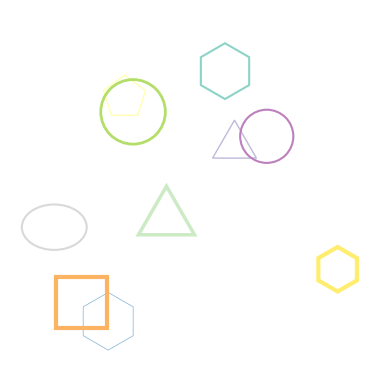[{"shape": "hexagon", "thickness": 1.5, "radius": 0.36, "center": [0.584, 0.815]}, {"shape": "pentagon", "thickness": 1, "radius": 0.29, "center": [0.323, 0.747]}, {"shape": "triangle", "thickness": 1, "radius": 0.33, "center": [0.609, 0.622]}, {"shape": "hexagon", "thickness": 0.5, "radius": 0.37, "center": [0.281, 0.166]}, {"shape": "square", "thickness": 3, "radius": 0.33, "center": [0.212, 0.214]}, {"shape": "circle", "thickness": 2, "radius": 0.42, "center": [0.346, 0.709]}, {"shape": "oval", "thickness": 1.5, "radius": 0.42, "center": [0.141, 0.41]}, {"shape": "circle", "thickness": 1.5, "radius": 0.35, "center": [0.693, 0.646]}, {"shape": "triangle", "thickness": 2.5, "radius": 0.42, "center": [0.432, 0.432]}, {"shape": "hexagon", "thickness": 3, "radius": 0.29, "center": [0.877, 0.301]}]